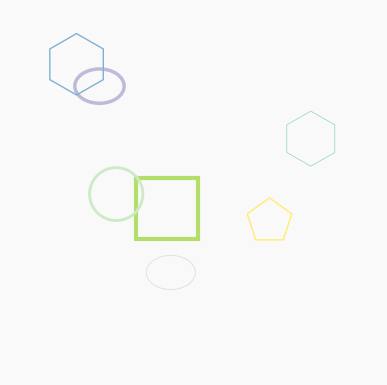[{"shape": "hexagon", "thickness": 0.5, "radius": 0.36, "center": [0.802, 0.64]}, {"shape": "oval", "thickness": 2.5, "radius": 0.32, "center": [0.257, 0.776]}, {"shape": "hexagon", "thickness": 1, "radius": 0.4, "center": [0.198, 0.833]}, {"shape": "square", "thickness": 3, "radius": 0.4, "center": [0.432, 0.458]}, {"shape": "oval", "thickness": 0.5, "radius": 0.32, "center": [0.441, 0.292]}, {"shape": "circle", "thickness": 2, "radius": 0.34, "center": [0.3, 0.496]}, {"shape": "pentagon", "thickness": 1, "radius": 0.3, "center": [0.695, 0.426]}]